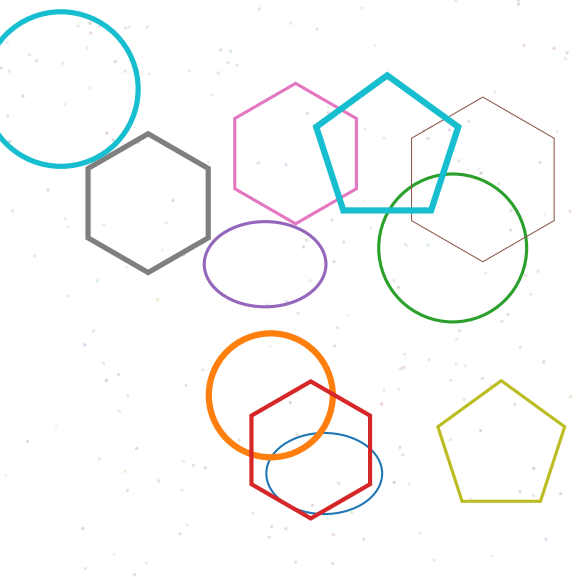[{"shape": "oval", "thickness": 1, "radius": 0.5, "center": [0.561, 0.179]}, {"shape": "circle", "thickness": 3, "radius": 0.54, "center": [0.469, 0.315]}, {"shape": "circle", "thickness": 1.5, "radius": 0.64, "center": [0.784, 0.57]}, {"shape": "hexagon", "thickness": 2, "radius": 0.59, "center": [0.538, 0.22]}, {"shape": "oval", "thickness": 1.5, "radius": 0.53, "center": [0.459, 0.542]}, {"shape": "hexagon", "thickness": 0.5, "radius": 0.71, "center": [0.836, 0.688]}, {"shape": "hexagon", "thickness": 1.5, "radius": 0.61, "center": [0.512, 0.733]}, {"shape": "hexagon", "thickness": 2.5, "radius": 0.6, "center": [0.257, 0.647]}, {"shape": "pentagon", "thickness": 1.5, "radius": 0.58, "center": [0.868, 0.225]}, {"shape": "pentagon", "thickness": 3, "radius": 0.65, "center": [0.671, 0.739]}, {"shape": "circle", "thickness": 2.5, "radius": 0.67, "center": [0.105, 0.845]}]